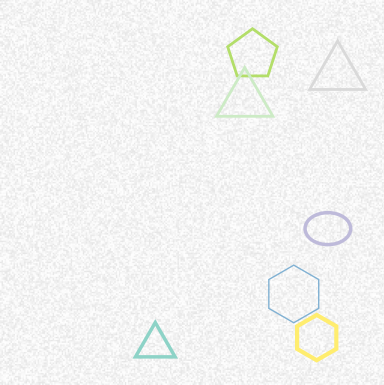[{"shape": "triangle", "thickness": 2.5, "radius": 0.3, "center": [0.403, 0.103]}, {"shape": "oval", "thickness": 2.5, "radius": 0.3, "center": [0.852, 0.406]}, {"shape": "hexagon", "thickness": 1, "radius": 0.37, "center": [0.763, 0.236]}, {"shape": "pentagon", "thickness": 2, "radius": 0.34, "center": [0.656, 0.858]}, {"shape": "triangle", "thickness": 2, "radius": 0.42, "center": [0.877, 0.81]}, {"shape": "triangle", "thickness": 2, "radius": 0.42, "center": [0.636, 0.74]}, {"shape": "hexagon", "thickness": 3, "radius": 0.29, "center": [0.823, 0.123]}]